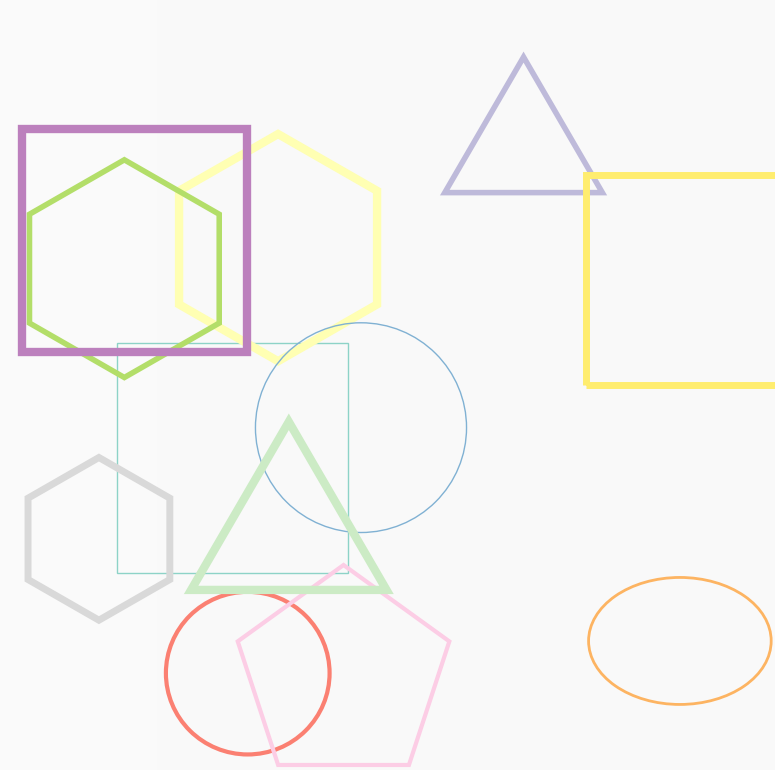[{"shape": "square", "thickness": 0.5, "radius": 0.75, "center": [0.3, 0.406]}, {"shape": "hexagon", "thickness": 3, "radius": 0.74, "center": [0.359, 0.678]}, {"shape": "triangle", "thickness": 2, "radius": 0.59, "center": [0.676, 0.809]}, {"shape": "circle", "thickness": 1.5, "radius": 0.53, "center": [0.32, 0.126]}, {"shape": "circle", "thickness": 0.5, "radius": 0.68, "center": [0.466, 0.445]}, {"shape": "oval", "thickness": 1, "radius": 0.59, "center": [0.877, 0.168]}, {"shape": "hexagon", "thickness": 2, "radius": 0.71, "center": [0.16, 0.651]}, {"shape": "pentagon", "thickness": 1.5, "radius": 0.72, "center": [0.443, 0.123]}, {"shape": "hexagon", "thickness": 2.5, "radius": 0.53, "center": [0.128, 0.3]}, {"shape": "square", "thickness": 3, "radius": 0.72, "center": [0.174, 0.687]}, {"shape": "triangle", "thickness": 3, "radius": 0.73, "center": [0.373, 0.307]}, {"shape": "square", "thickness": 2.5, "radius": 0.68, "center": [0.893, 0.636]}]